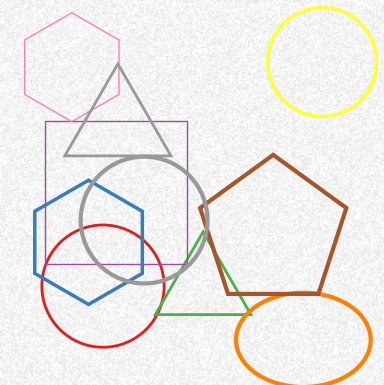[{"shape": "circle", "thickness": 2, "radius": 0.79, "center": [0.268, 0.257]}, {"shape": "hexagon", "thickness": 2.5, "radius": 0.81, "center": [0.23, 0.371]}, {"shape": "triangle", "thickness": 2, "radius": 0.72, "center": [0.528, 0.255]}, {"shape": "square", "thickness": 1, "radius": 0.93, "center": [0.302, 0.501]}, {"shape": "oval", "thickness": 3, "radius": 0.87, "center": [0.788, 0.117]}, {"shape": "circle", "thickness": 2.5, "radius": 0.71, "center": [0.837, 0.839]}, {"shape": "pentagon", "thickness": 3, "radius": 1.0, "center": [0.71, 0.398]}, {"shape": "hexagon", "thickness": 1, "radius": 0.71, "center": [0.187, 0.825]}, {"shape": "circle", "thickness": 3, "radius": 0.82, "center": [0.374, 0.428]}, {"shape": "triangle", "thickness": 2, "radius": 0.8, "center": [0.306, 0.675]}]